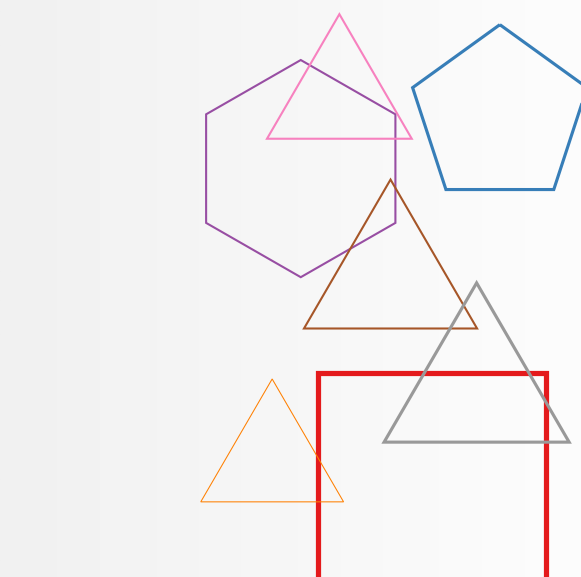[{"shape": "square", "thickness": 2.5, "radius": 0.98, "center": [0.744, 0.158]}, {"shape": "pentagon", "thickness": 1.5, "radius": 0.79, "center": [0.86, 0.799]}, {"shape": "hexagon", "thickness": 1, "radius": 0.94, "center": [0.517, 0.707]}, {"shape": "triangle", "thickness": 0.5, "radius": 0.71, "center": [0.468, 0.201]}, {"shape": "triangle", "thickness": 1, "radius": 0.86, "center": [0.672, 0.516]}, {"shape": "triangle", "thickness": 1, "radius": 0.72, "center": [0.584, 0.831]}, {"shape": "triangle", "thickness": 1.5, "radius": 0.92, "center": [0.82, 0.325]}]